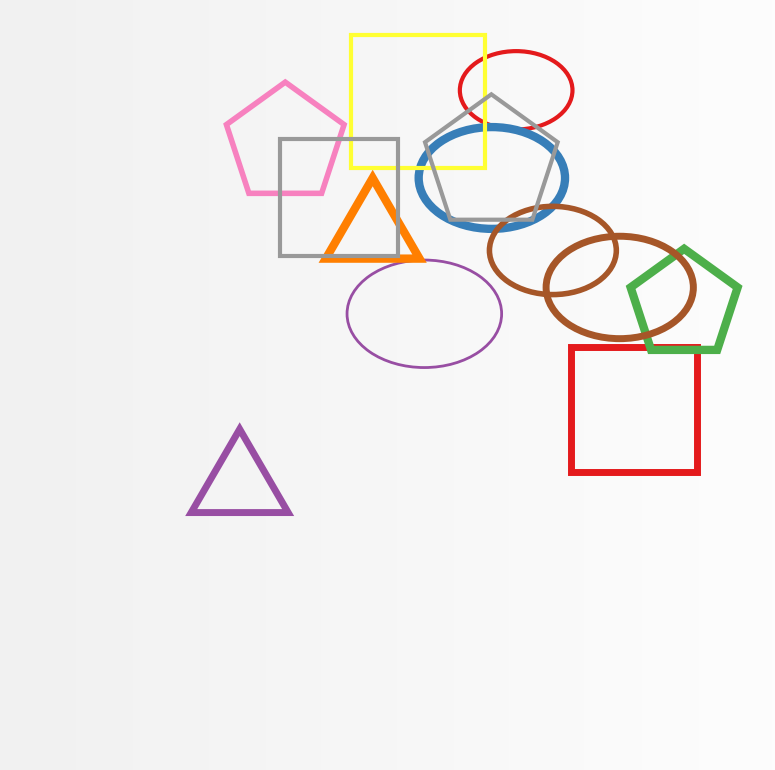[{"shape": "square", "thickness": 2.5, "radius": 0.41, "center": [0.818, 0.468]}, {"shape": "oval", "thickness": 1.5, "radius": 0.36, "center": [0.666, 0.883]}, {"shape": "oval", "thickness": 3, "radius": 0.47, "center": [0.635, 0.769]}, {"shape": "pentagon", "thickness": 3, "radius": 0.36, "center": [0.883, 0.604]}, {"shape": "oval", "thickness": 1, "radius": 0.5, "center": [0.548, 0.592]}, {"shape": "triangle", "thickness": 2.5, "radius": 0.36, "center": [0.309, 0.37]}, {"shape": "triangle", "thickness": 3, "radius": 0.35, "center": [0.481, 0.699]}, {"shape": "square", "thickness": 1.5, "radius": 0.43, "center": [0.54, 0.868]}, {"shape": "oval", "thickness": 2.5, "radius": 0.48, "center": [0.8, 0.627]}, {"shape": "oval", "thickness": 2, "radius": 0.41, "center": [0.713, 0.675]}, {"shape": "pentagon", "thickness": 2, "radius": 0.4, "center": [0.368, 0.814]}, {"shape": "square", "thickness": 1.5, "radius": 0.38, "center": [0.437, 0.744]}, {"shape": "pentagon", "thickness": 1.5, "radius": 0.45, "center": [0.634, 0.787]}]